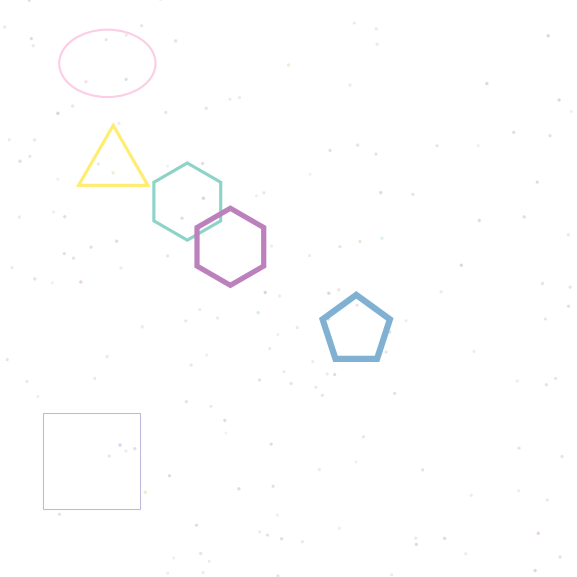[{"shape": "hexagon", "thickness": 1.5, "radius": 0.33, "center": [0.324, 0.65]}, {"shape": "square", "thickness": 0.5, "radius": 0.42, "center": [0.158, 0.201]}, {"shape": "pentagon", "thickness": 3, "radius": 0.31, "center": [0.617, 0.427]}, {"shape": "oval", "thickness": 1, "radius": 0.42, "center": [0.186, 0.889]}, {"shape": "hexagon", "thickness": 2.5, "radius": 0.33, "center": [0.399, 0.572]}, {"shape": "triangle", "thickness": 1.5, "radius": 0.35, "center": [0.196, 0.713]}]